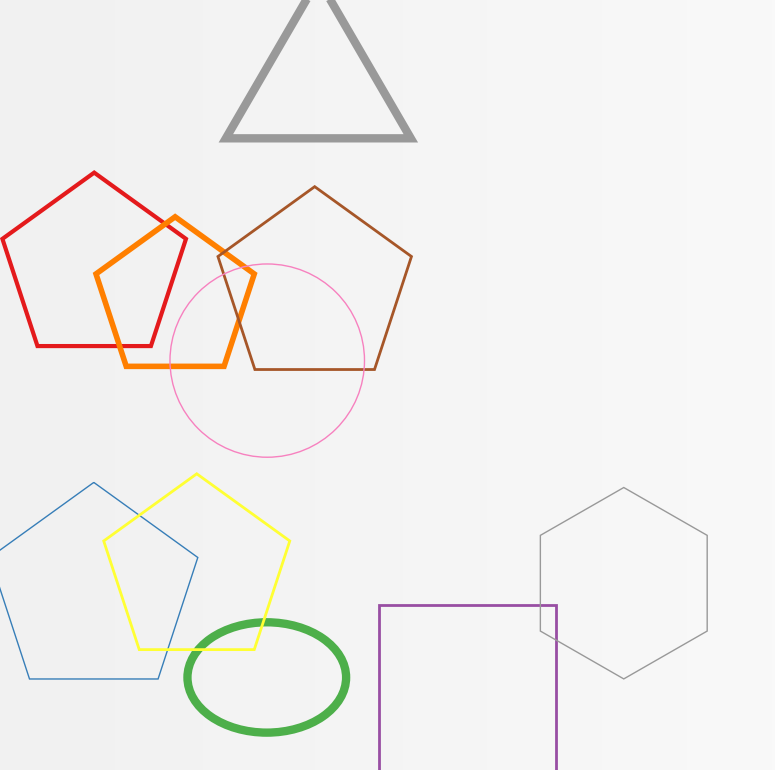[{"shape": "pentagon", "thickness": 1.5, "radius": 0.62, "center": [0.122, 0.651]}, {"shape": "pentagon", "thickness": 0.5, "radius": 0.71, "center": [0.121, 0.232]}, {"shape": "oval", "thickness": 3, "radius": 0.51, "center": [0.344, 0.12]}, {"shape": "square", "thickness": 1, "radius": 0.57, "center": [0.603, 0.1]}, {"shape": "pentagon", "thickness": 2, "radius": 0.54, "center": [0.226, 0.611]}, {"shape": "pentagon", "thickness": 1, "radius": 0.63, "center": [0.254, 0.258]}, {"shape": "pentagon", "thickness": 1, "radius": 0.66, "center": [0.406, 0.626]}, {"shape": "circle", "thickness": 0.5, "radius": 0.63, "center": [0.345, 0.532]}, {"shape": "hexagon", "thickness": 0.5, "radius": 0.62, "center": [0.805, 0.243]}, {"shape": "triangle", "thickness": 3, "radius": 0.69, "center": [0.411, 0.889]}]